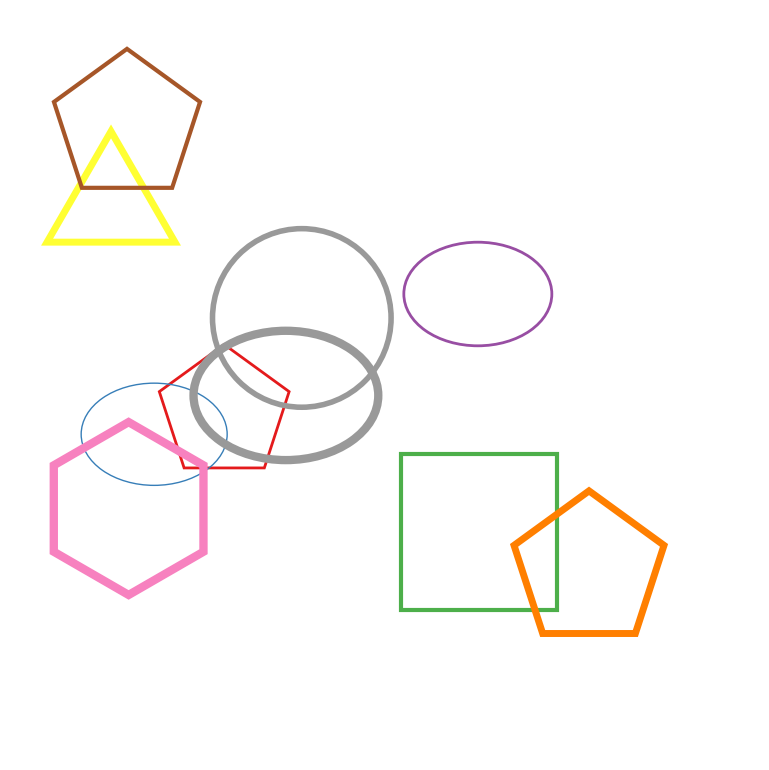[{"shape": "pentagon", "thickness": 1, "radius": 0.44, "center": [0.291, 0.464]}, {"shape": "oval", "thickness": 0.5, "radius": 0.47, "center": [0.2, 0.436]}, {"shape": "square", "thickness": 1.5, "radius": 0.51, "center": [0.622, 0.309]}, {"shape": "oval", "thickness": 1, "radius": 0.48, "center": [0.621, 0.618]}, {"shape": "pentagon", "thickness": 2.5, "radius": 0.51, "center": [0.765, 0.26]}, {"shape": "triangle", "thickness": 2.5, "radius": 0.48, "center": [0.144, 0.733]}, {"shape": "pentagon", "thickness": 1.5, "radius": 0.5, "center": [0.165, 0.837]}, {"shape": "hexagon", "thickness": 3, "radius": 0.56, "center": [0.167, 0.34]}, {"shape": "oval", "thickness": 3, "radius": 0.6, "center": [0.371, 0.486]}, {"shape": "circle", "thickness": 2, "radius": 0.58, "center": [0.392, 0.587]}]